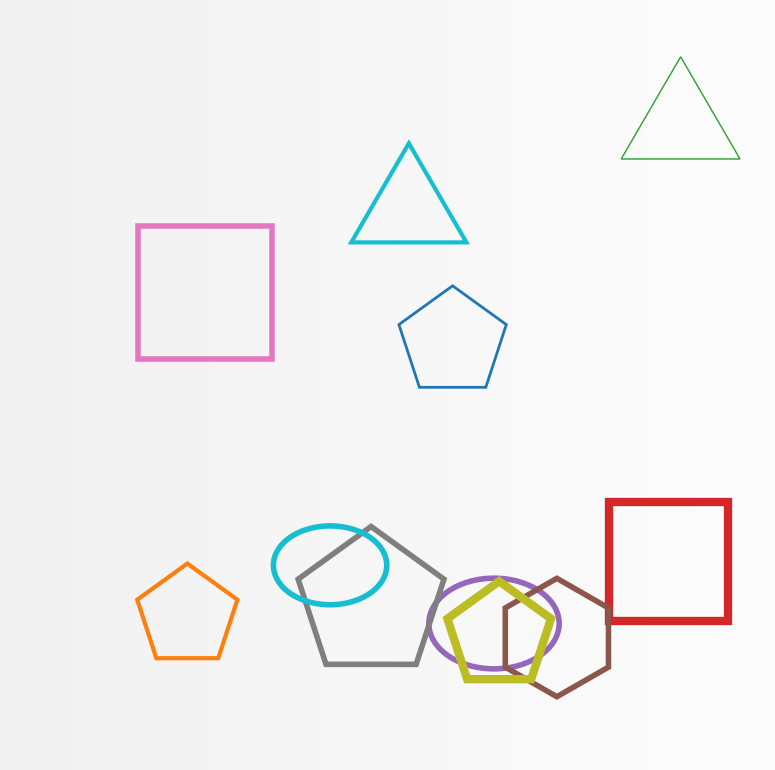[{"shape": "pentagon", "thickness": 1, "radius": 0.36, "center": [0.584, 0.556]}, {"shape": "pentagon", "thickness": 1.5, "radius": 0.34, "center": [0.242, 0.2]}, {"shape": "triangle", "thickness": 0.5, "radius": 0.44, "center": [0.878, 0.838]}, {"shape": "square", "thickness": 3, "radius": 0.38, "center": [0.862, 0.271]}, {"shape": "oval", "thickness": 2, "radius": 0.42, "center": [0.637, 0.19]}, {"shape": "hexagon", "thickness": 2, "radius": 0.38, "center": [0.719, 0.172]}, {"shape": "square", "thickness": 2, "radius": 0.43, "center": [0.265, 0.62]}, {"shape": "pentagon", "thickness": 2, "radius": 0.49, "center": [0.479, 0.217]}, {"shape": "pentagon", "thickness": 3, "radius": 0.35, "center": [0.644, 0.175]}, {"shape": "triangle", "thickness": 1.5, "radius": 0.43, "center": [0.528, 0.728]}, {"shape": "oval", "thickness": 2, "radius": 0.37, "center": [0.426, 0.266]}]